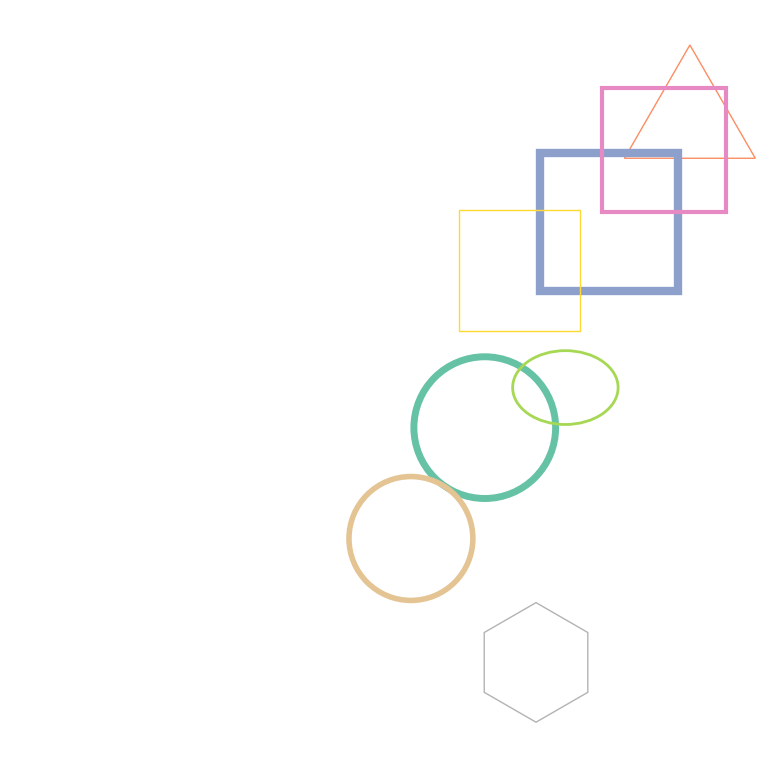[{"shape": "circle", "thickness": 2.5, "radius": 0.46, "center": [0.63, 0.445]}, {"shape": "triangle", "thickness": 0.5, "radius": 0.49, "center": [0.896, 0.843]}, {"shape": "square", "thickness": 3, "radius": 0.45, "center": [0.791, 0.712]}, {"shape": "square", "thickness": 1.5, "radius": 0.4, "center": [0.862, 0.805]}, {"shape": "oval", "thickness": 1, "radius": 0.34, "center": [0.734, 0.497]}, {"shape": "square", "thickness": 0.5, "radius": 0.39, "center": [0.674, 0.649]}, {"shape": "circle", "thickness": 2, "radius": 0.4, "center": [0.534, 0.301]}, {"shape": "hexagon", "thickness": 0.5, "radius": 0.39, "center": [0.696, 0.14]}]